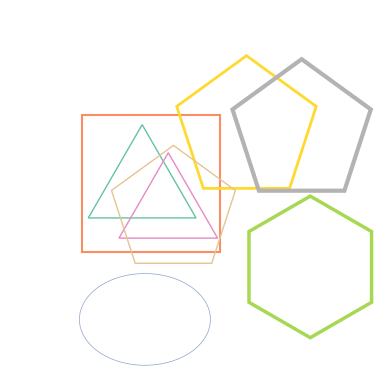[{"shape": "triangle", "thickness": 1, "radius": 0.81, "center": [0.369, 0.515]}, {"shape": "square", "thickness": 1.5, "radius": 0.89, "center": [0.392, 0.524]}, {"shape": "oval", "thickness": 0.5, "radius": 0.85, "center": [0.376, 0.17]}, {"shape": "triangle", "thickness": 1, "radius": 0.74, "center": [0.437, 0.455]}, {"shape": "hexagon", "thickness": 2.5, "radius": 0.92, "center": [0.806, 0.307]}, {"shape": "pentagon", "thickness": 2, "radius": 0.95, "center": [0.64, 0.665]}, {"shape": "pentagon", "thickness": 1, "radius": 0.85, "center": [0.451, 0.453]}, {"shape": "pentagon", "thickness": 3, "radius": 0.94, "center": [0.783, 0.657]}]